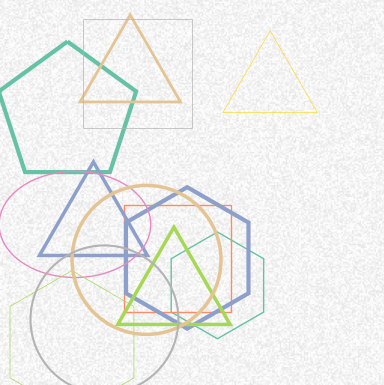[{"shape": "pentagon", "thickness": 3, "radius": 0.94, "center": [0.175, 0.705]}, {"shape": "hexagon", "thickness": 1, "radius": 0.69, "center": [0.565, 0.259]}, {"shape": "square", "thickness": 1, "radius": 0.7, "center": [0.46, 0.328]}, {"shape": "hexagon", "thickness": 3, "radius": 0.92, "center": [0.486, 0.33]}, {"shape": "triangle", "thickness": 2.5, "radius": 0.81, "center": [0.243, 0.417]}, {"shape": "oval", "thickness": 1, "radius": 0.98, "center": [0.195, 0.417]}, {"shape": "hexagon", "thickness": 0.5, "radius": 0.93, "center": [0.187, 0.111]}, {"shape": "triangle", "thickness": 2.5, "radius": 0.84, "center": [0.452, 0.241]}, {"shape": "triangle", "thickness": 0.5, "radius": 0.71, "center": [0.702, 0.778]}, {"shape": "triangle", "thickness": 2, "radius": 0.75, "center": [0.338, 0.811]}, {"shape": "circle", "thickness": 2.5, "radius": 0.97, "center": [0.381, 0.325]}, {"shape": "circle", "thickness": 1.5, "radius": 0.96, "center": [0.271, 0.17]}, {"shape": "square", "thickness": 0.5, "radius": 0.7, "center": [0.357, 0.809]}]